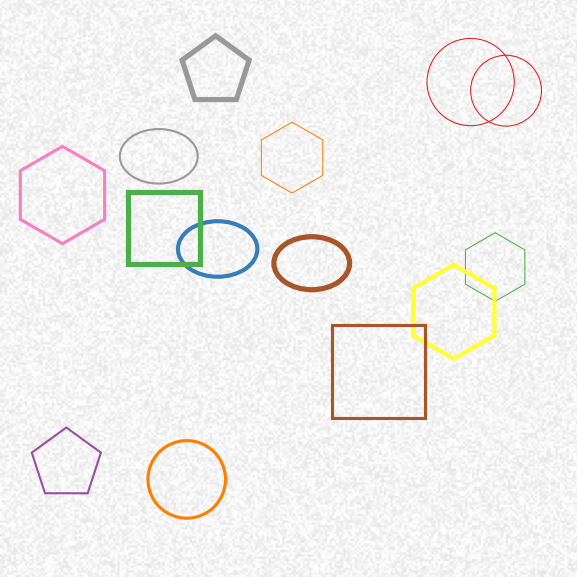[{"shape": "circle", "thickness": 0.5, "radius": 0.38, "center": [0.815, 0.857]}, {"shape": "circle", "thickness": 0.5, "radius": 0.31, "center": [0.876, 0.842]}, {"shape": "oval", "thickness": 2, "radius": 0.34, "center": [0.377, 0.568]}, {"shape": "square", "thickness": 2.5, "radius": 0.31, "center": [0.284, 0.605]}, {"shape": "hexagon", "thickness": 0.5, "radius": 0.3, "center": [0.857, 0.537]}, {"shape": "pentagon", "thickness": 1, "radius": 0.31, "center": [0.115, 0.196]}, {"shape": "circle", "thickness": 1.5, "radius": 0.34, "center": [0.323, 0.169]}, {"shape": "hexagon", "thickness": 0.5, "radius": 0.31, "center": [0.506, 0.726]}, {"shape": "hexagon", "thickness": 2, "radius": 0.41, "center": [0.786, 0.459]}, {"shape": "square", "thickness": 1.5, "radius": 0.4, "center": [0.656, 0.356]}, {"shape": "oval", "thickness": 2.5, "radius": 0.33, "center": [0.54, 0.543]}, {"shape": "hexagon", "thickness": 1.5, "radius": 0.42, "center": [0.108, 0.661]}, {"shape": "pentagon", "thickness": 2.5, "radius": 0.31, "center": [0.373, 0.876]}, {"shape": "oval", "thickness": 1, "radius": 0.34, "center": [0.275, 0.728]}]